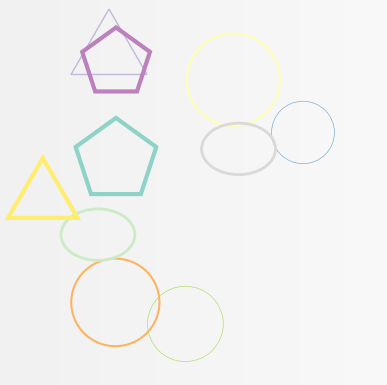[{"shape": "pentagon", "thickness": 3, "radius": 0.55, "center": [0.299, 0.584]}, {"shape": "circle", "thickness": 1.5, "radius": 0.6, "center": [0.602, 0.793]}, {"shape": "triangle", "thickness": 1, "radius": 0.57, "center": [0.281, 0.863]}, {"shape": "circle", "thickness": 0.5, "radius": 0.41, "center": [0.782, 0.656]}, {"shape": "circle", "thickness": 1.5, "radius": 0.57, "center": [0.298, 0.215]}, {"shape": "circle", "thickness": 0.5, "radius": 0.49, "center": [0.478, 0.159]}, {"shape": "oval", "thickness": 2, "radius": 0.48, "center": [0.616, 0.613]}, {"shape": "pentagon", "thickness": 3, "radius": 0.46, "center": [0.3, 0.837]}, {"shape": "oval", "thickness": 2, "radius": 0.48, "center": [0.253, 0.391]}, {"shape": "triangle", "thickness": 3, "radius": 0.52, "center": [0.11, 0.486]}]